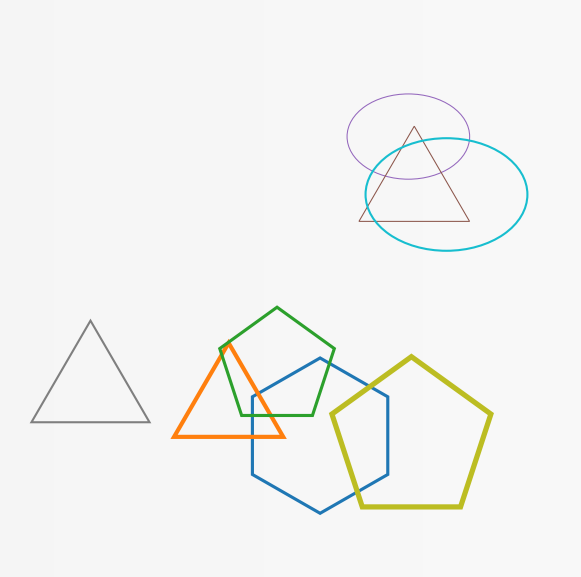[{"shape": "hexagon", "thickness": 1.5, "radius": 0.67, "center": [0.551, 0.245]}, {"shape": "triangle", "thickness": 2, "radius": 0.54, "center": [0.393, 0.297]}, {"shape": "pentagon", "thickness": 1.5, "radius": 0.52, "center": [0.477, 0.364]}, {"shape": "oval", "thickness": 0.5, "radius": 0.53, "center": [0.703, 0.763]}, {"shape": "triangle", "thickness": 0.5, "radius": 0.55, "center": [0.713, 0.671]}, {"shape": "triangle", "thickness": 1, "radius": 0.59, "center": [0.156, 0.327]}, {"shape": "pentagon", "thickness": 2.5, "radius": 0.72, "center": [0.708, 0.238]}, {"shape": "oval", "thickness": 1, "radius": 0.7, "center": [0.768, 0.662]}]